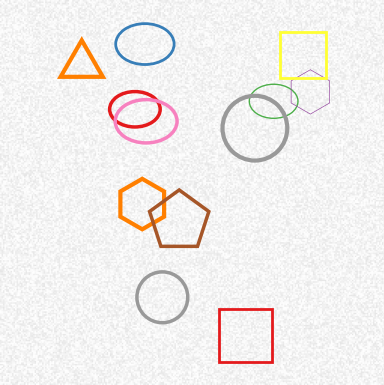[{"shape": "oval", "thickness": 2.5, "radius": 0.33, "center": [0.35, 0.716]}, {"shape": "square", "thickness": 2, "radius": 0.34, "center": [0.637, 0.128]}, {"shape": "oval", "thickness": 2, "radius": 0.38, "center": [0.376, 0.886]}, {"shape": "oval", "thickness": 1, "radius": 0.32, "center": [0.711, 0.737]}, {"shape": "hexagon", "thickness": 0.5, "radius": 0.29, "center": [0.806, 0.761]}, {"shape": "hexagon", "thickness": 3, "radius": 0.33, "center": [0.369, 0.47]}, {"shape": "triangle", "thickness": 3, "radius": 0.32, "center": [0.212, 0.832]}, {"shape": "square", "thickness": 2, "radius": 0.3, "center": [0.786, 0.857]}, {"shape": "pentagon", "thickness": 2.5, "radius": 0.4, "center": [0.465, 0.426]}, {"shape": "oval", "thickness": 2.5, "radius": 0.4, "center": [0.38, 0.685]}, {"shape": "circle", "thickness": 3, "radius": 0.42, "center": [0.662, 0.667]}, {"shape": "circle", "thickness": 2.5, "radius": 0.33, "center": [0.422, 0.228]}]